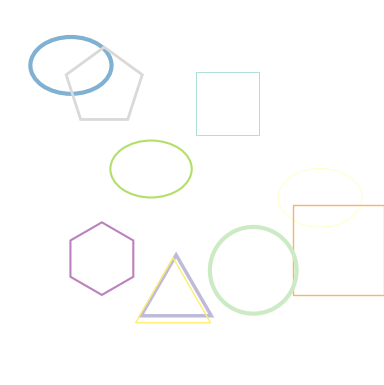[{"shape": "square", "thickness": 0.5, "radius": 0.41, "center": [0.59, 0.731]}, {"shape": "oval", "thickness": 0.5, "radius": 0.54, "center": [0.831, 0.486]}, {"shape": "triangle", "thickness": 2.5, "radius": 0.53, "center": [0.458, 0.232]}, {"shape": "oval", "thickness": 3, "radius": 0.53, "center": [0.184, 0.83]}, {"shape": "square", "thickness": 1, "radius": 0.59, "center": [0.879, 0.351]}, {"shape": "oval", "thickness": 1.5, "radius": 0.53, "center": [0.392, 0.561]}, {"shape": "pentagon", "thickness": 2, "radius": 0.52, "center": [0.271, 0.774]}, {"shape": "hexagon", "thickness": 1.5, "radius": 0.47, "center": [0.265, 0.328]}, {"shape": "circle", "thickness": 3, "radius": 0.56, "center": [0.658, 0.298]}, {"shape": "triangle", "thickness": 1, "radius": 0.56, "center": [0.45, 0.218]}]